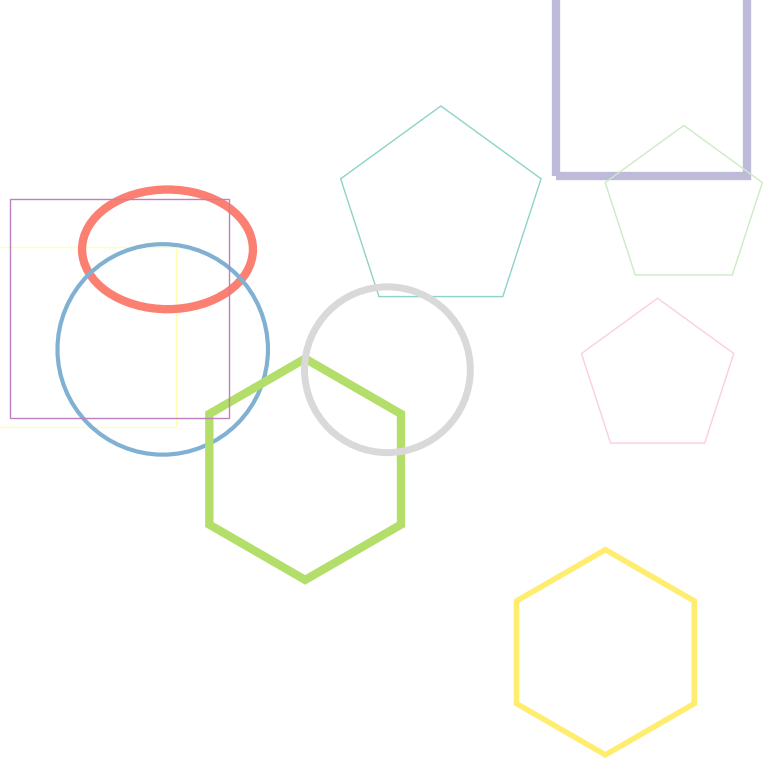[{"shape": "pentagon", "thickness": 0.5, "radius": 0.68, "center": [0.573, 0.726]}, {"shape": "square", "thickness": 0.5, "radius": 0.59, "center": [0.111, 0.562]}, {"shape": "square", "thickness": 3, "radius": 0.62, "center": [0.846, 0.896]}, {"shape": "oval", "thickness": 3, "radius": 0.55, "center": [0.218, 0.676]}, {"shape": "circle", "thickness": 1.5, "radius": 0.68, "center": [0.211, 0.546]}, {"shape": "hexagon", "thickness": 3, "radius": 0.72, "center": [0.396, 0.391]}, {"shape": "pentagon", "thickness": 0.5, "radius": 0.52, "center": [0.854, 0.509]}, {"shape": "circle", "thickness": 2.5, "radius": 0.54, "center": [0.503, 0.52]}, {"shape": "square", "thickness": 0.5, "radius": 0.71, "center": [0.155, 0.599]}, {"shape": "pentagon", "thickness": 0.5, "radius": 0.54, "center": [0.888, 0.73]}, {"shape": "hexagon", "thickness": 2, "radius": 0.67, "center": [0.786, 0.153]}]